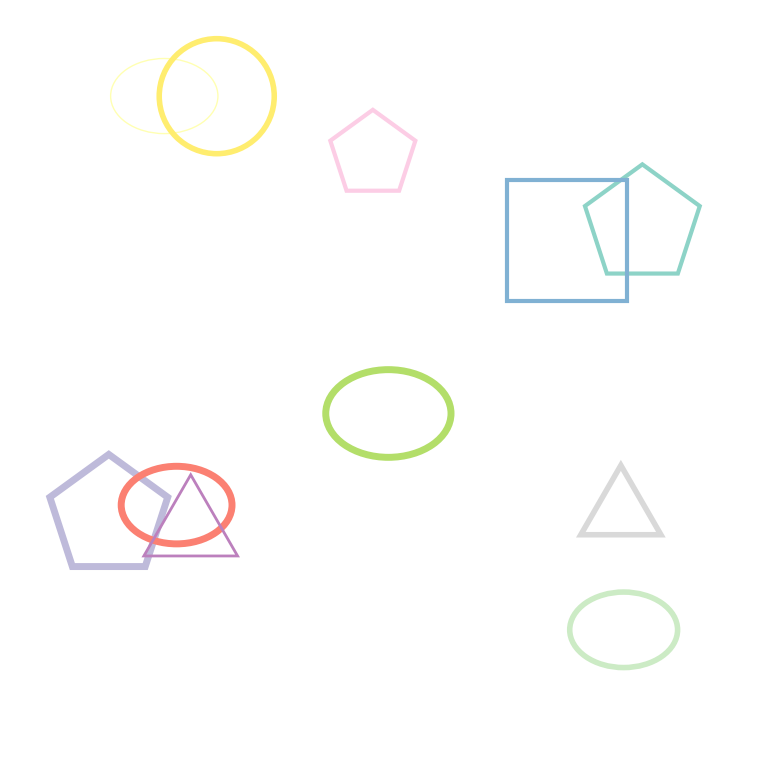[{"shape": "pentagon", "thickness": 1.5, "radius": 0.39, "center": [0.834, 0.708]}, {"shape": "oval", "thickness": 0.5, "radius": 0.35, "center": [0.213, 0.875]}, {"shape": "pentagon", "thickness": 2.5, "radius": 0.4, "center": [0.141, 0.329]}, {"shape": "oval", "thickness": 2.5, "radius": 0.36, "center": [0.229, 0.344]}, {"shape": "square", "thickness": 1.5, "radius": 0.39, "center": [0.736, 0.688]}, {"shape": "oval", "thickness": 2.5, "radius": 0.41, "center": [0.504, 0.463]}, {"shape": "pentagon", "thickness": 1.5, "radius": 0.29, "center": [0.484, 0.799]}, {"shape": "triangle", "thickness": 2, "radius": 0.3, "center": [0.806, 0.336]}, {"shape": "triangle", "thickness": 1, "radius": 0.35, "center": [0.248, 0.313]}, {"shape": "oval", "thickness": 2, "radius": 0.35, "center": [0.81, 0.182]}, {"shape": "circle", "thickness": 2, "radius": 0.37, "center": [0.281, 0.875]}]